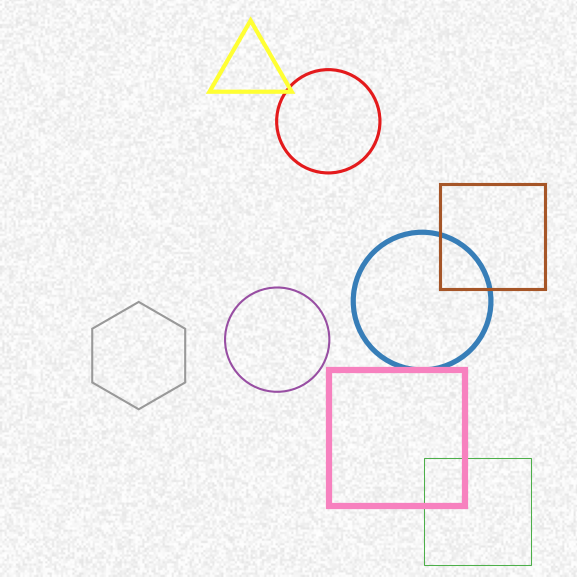[{"shape": "circle", "thickness": 1.5, "radius": 0.45, "center": [0.568, 0.789]}, {"shape": "circle", "thickness": 2.5, "radius": 0.6, "center": [0.731, 0.478]}, {"shape": "square", "thickness": 0.5, "radius": 0.46, "center": [0.827, 0.113]}, {"shape": "circle", "thickness": 1, "radius": 0.45, "center": [0.48, 0.411]}, {"shape": "triangle", "thickness": 2, "radius": 0.41, "center": [0.434, 0.881]}, {"shape": "square", "thickness": 1.5, "radius": 0.45, "center": [0.854, 0.59]}, {"shape": "square", "thickness": 3, "radius": 0.59, "center": [0.687, 0.241]}, {"shape": "hexagon", "thickness": 1, "radius": 0.46, "center": [0.24, 0.383]}]